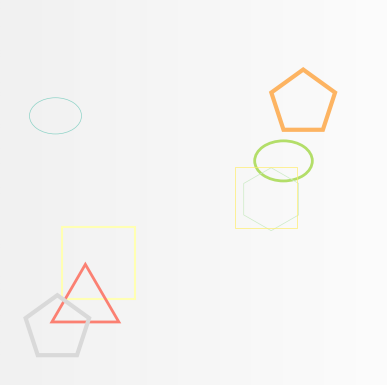[{"shape": "oval", "thickness": 0.5, "radius": 0.34, "center": [0.143, 0.699]}, {"shape": "square", "thickness": 1.5, "radius": 0.47, "center": [0.254, 0.317]}, {"shape": "triangle", "thickness": 2, "radius": 0.5, "center": [0.22, 0.214]}, {"shape": "pentagon", "thickness": 3, "radius": 0.43, "center": [0.782, 0.733]}, {"shape": "oval", "thickness": 2, "radius": 0.37, "center": [0.732, 0.582]}, {"shape": "pentagon", "thickness": 3, "radius": 0.43, "center": [0.148, 0.147]}, {"shape": "hexagon", "thickness": 0.5, "radius": 0.41, "center": [0.7, 0.483]}, {"shape": "square", "thickness": 0.5, "radius": 0.4, "center": [0.686, 0.487]}]